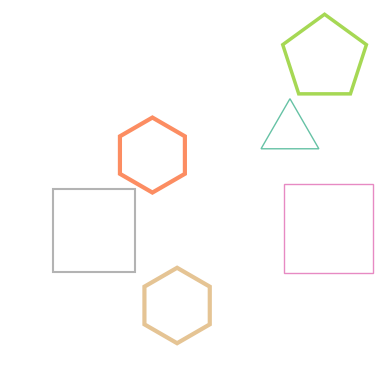[{"shape": "triangle", "thickness": 1, "radius": 0.43, "center": [0.753, 0.657]}, {"shape": "hexagon", "thickness": 3, "radius": 0.49, "center": [0.396, 0.597]}, {"shape": "square", "thickness": 1, "radius": 0.58, "center": [0.853, 0.406]}, {"shape": "pentagon", "thickness": 2.5, "radius": 0.57, "center": [0.843, 0.849]}, {"shape": "hexagon", "thickness": 3, "radius": 0.49, "center": [0.46, 0.206]}, {"shape": "square", "thickness": 1.5, "radius": 0.53, "center": [0.245, 0.401]}]